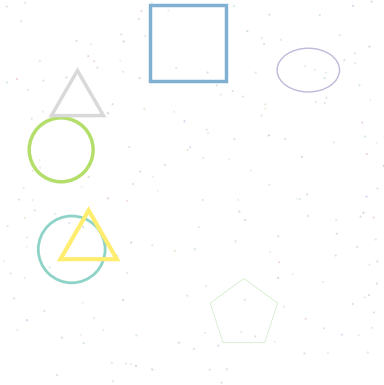[{"shape": "circle", "thickness": 2, "radius": 0.43, "center": [0.186, 0.352]}, {"shape": "oval", "thickness": 1, "radius": 0.41, "center": [0.801, 0.818]}, {"shape": "square", "thickness": 2.5, "radius": 0.49, "center": [0.488, 0.888]}, {"shape": "circle", "thickness": 2.5, "radius": 0.42, "center": [0.159, 0.611]}, {"shape": "triangle", "thickness": 2.5, "radius": 0.39, "center": [0.201, 0.739]}, {"shape": "pentagon", "thickness": 0.5, "radius": 0.46, "center": [0.633, 0.184]}, {"shape": "triangle", "thickness": 3, "radius": 0.42, "center": [0.23, 0.369]}]